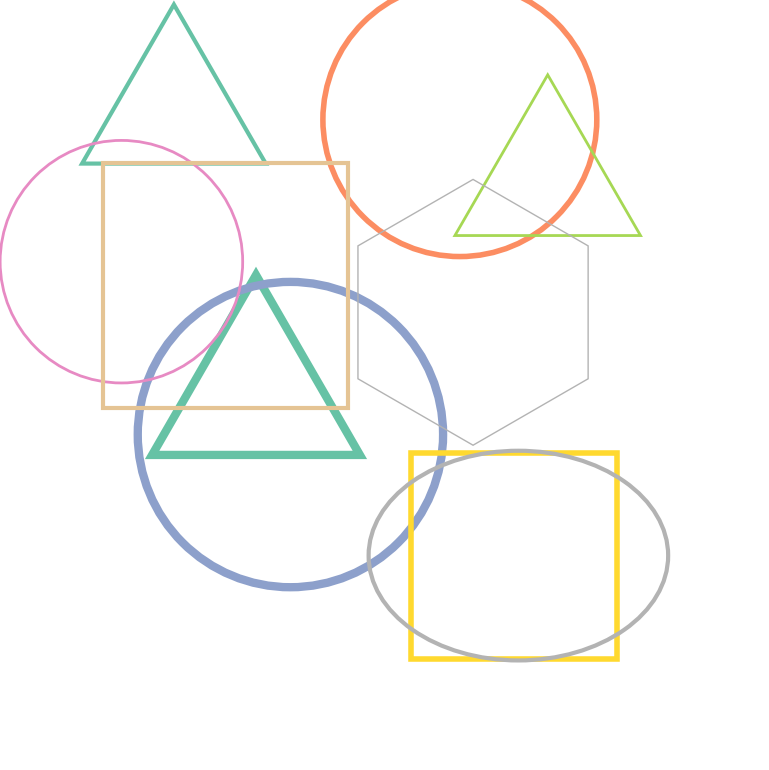[{"shape": "triangle", "thickness": 1.5, "radius": 0.69, "center": [0.226, 0.856]}, {"shape": "triangle", "thickness": 3, "radius": 0.78, "center": [0.332, 0.487]}, {"shape": "circle", "thickness": 2, "radius": 0.89, "center": [0.597, 0.845]}, {"shape": "circle", "thickness": 3, "radius": 0.99, "center": [0.377, 0.436]}, {"shape": "circle", "thickness": 1, "radius": 0.79, "center": [0.158, 0.66]}, {"shape": "triangle", "thickness": 1, "radius": 0.7, "center": [0.711, 0.764]}, {"shape": "square", "thickness": 2, "radius": 0.67, "center": [0.667, 0.277]}, {"shape": "square", "thickness": 1.5, "radius": 0.8, "center": [0.292, 0.63]}, {"shape": "oval", "thickness": 1.5, "radius": 0.97, "center": [0.673, 0.278]}, {"shape": "hexagon", "thickness": 0.5, "radius": 0.86, "center": [0.614, 0.594]}]